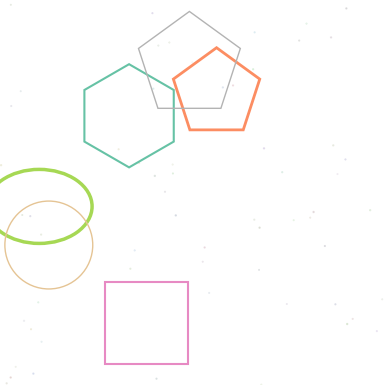[{"shape": "hexagon", "thickness": 1.5, "radius": 0.67, "center": [0.335, 0.699]}, {"shape": "pentagon", "thickness": 2, "radius": 0.59, "center": [0.563, 0.758]}, {"shape": "square", "thickness": 1.5, "radius": 0.54, "center": [0.381, 0.161]}, {"shape": "oval", "thickness": 2.5, "radius": 0.69, "center": [0.102, 0.464]}, {"shape": "circle", "thickness": 1, "radius": 0.57, "center": [0.127, 0.364]}, {"shape": "pentagon", "thickness": 1, "radius": 0.7, "center": [0.492, 0.831]}]